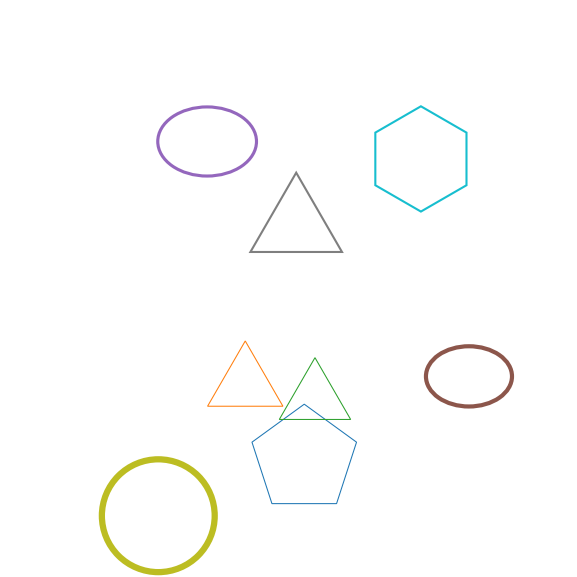[{"shape": "pentagon", "thickness": 0.5, "radius": 0.48, "center": [0.527, 0.204]}, {"shape": "triangle", "thickness": 0.5, "radius": 0.38, "center": [0.425, 0.333]}, {"shape": "triangle", "thickness": 0.5, "radius": 0.36, "center": [0.545, 0.308]}, {"shape": "oval", "thickness": 1.5, "radius": 0.43, "center": [0.359, 0.754]}, {"shape": "oval", "thickness": 2, "radius": 0.37, "center": [0.812, 0.347]}, {"shape": "triangle", "thickness": 1, "radius": 0.46, "center": [0.513, 0.609]}, {"shape": "circle", "thickness": 3, "radius": 0.49, "center": [0.274, 0.106]}, {"shape": "hexagon", "thickness": 1, "radius": 0.46, "center": [0.729, 0.724]}]